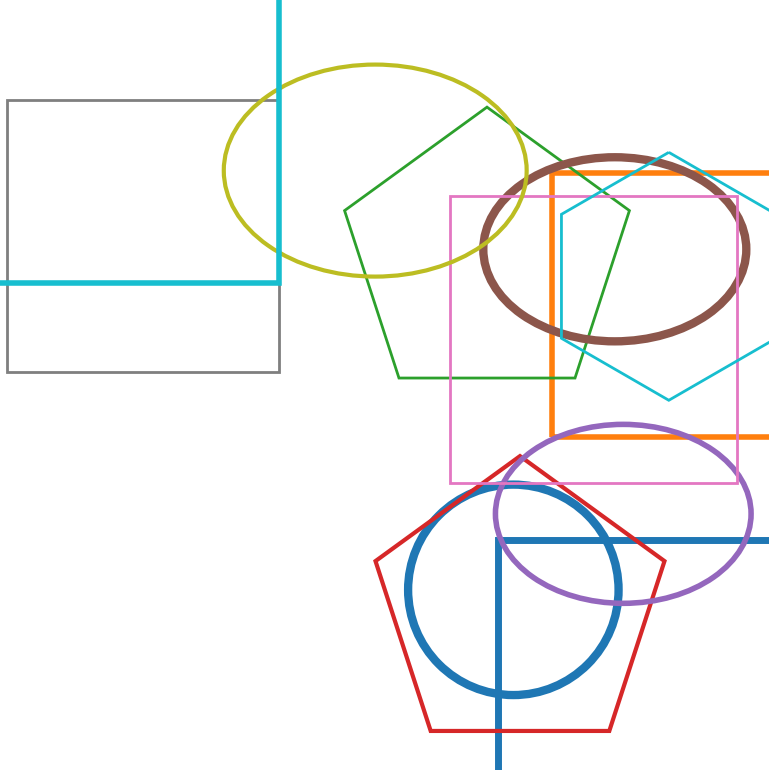[{"shape": "circle", "thickness": 3, "radius": 0.68, "center": [0.667, 0.234]}, {"shape": "square", "thickness": 2.5, "radius": 0.91, "center": [0.828, 0.118]}, {"shape": "square", "thickness": 2, "radius": 0.86, "center": [0.889, 0.604]}, {"shape": "pentagon", "thickness": 1, "radius": 0.97, "center": [0.632, 0.666]}, {"shape": "pentagon", "thickness": 1.5, "radius": 0.99, "center": [0.675, 0.21]}, {"shape": "oval", "thickness": 2, "radius": 0.83, "center": [0.809, 0.333]}, {"shape": "oval", "thickness": 3, "radius": 0.85, "center": [0.798, 0.676]}, {"shape": "square", "thickness": 1, "radius": 0.93, "center": [0.771, 0.559]}, {"shape": "square", "thickness": 1, "radius": 0.88, "center": [0.185, 0.694]}, {"shape": "oval", "thickness": 1.5, "radius": 0.98, "center": [0.487, 0.778]}, {"shape": "hexagon", "thickness": 1, "radius": 0.81, "center": [0.869, 0.641]}, {"shape": "square", "thickness": 2, "radius": 0.99, "center": [0.164, 0.831]}]